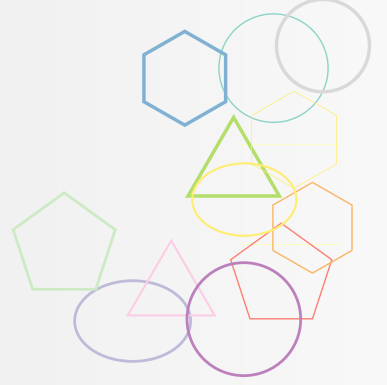[{"shape": "circle", "thickness": 1, "radius": 0.7, "center": [0.706, 0.823]}, {"shape": "square", "thickness": 0.5, "radius": 0.65, "center": [0.743, 0.496]}, {"shape": "oval", "thickness": 2, "radius": 0.75, "center": [0.342, 0.166]}, {"shape": "pentagon", "thickness": 1, "radius": 0.69, "center": [0.726, 0.283]}, {"shape": "hexagon", "thickness": 2.5, "radius": 0.61, "center": [0.477, 0.797]}, {"shape": "hexagon", "thickness": 1, "radius": 0.59, "center": [0.806, 0.408]}, {"shape": "triangle", "thickness": 2.5, "radius": 0.68, "center": [0.603, 0.559]}, {"shape": "triangle", "thickness": 1.5, "radius": 0.65, "center": [0.442, 0.245]}, {"shape": "circle", "thickness": 2.5, "radius": 0.6, "center": [0.833, 0.881]}, {"shape": "circle", "thickness": 2, "radius": 0.73, "center": [0.629, 0.171]}, {"shape": "pentagon", "thickness": 2, "radius": 0.69, "center": [0.166, 0.361]}, {"shape": "hexagon", "thickness": 0.5, "radius": 0.63, "center": [0.759, 0.637]}, {"shape": "oval", "thickness": 1.5, "radius": 0.67, "center": [0.63, 0.482]}]